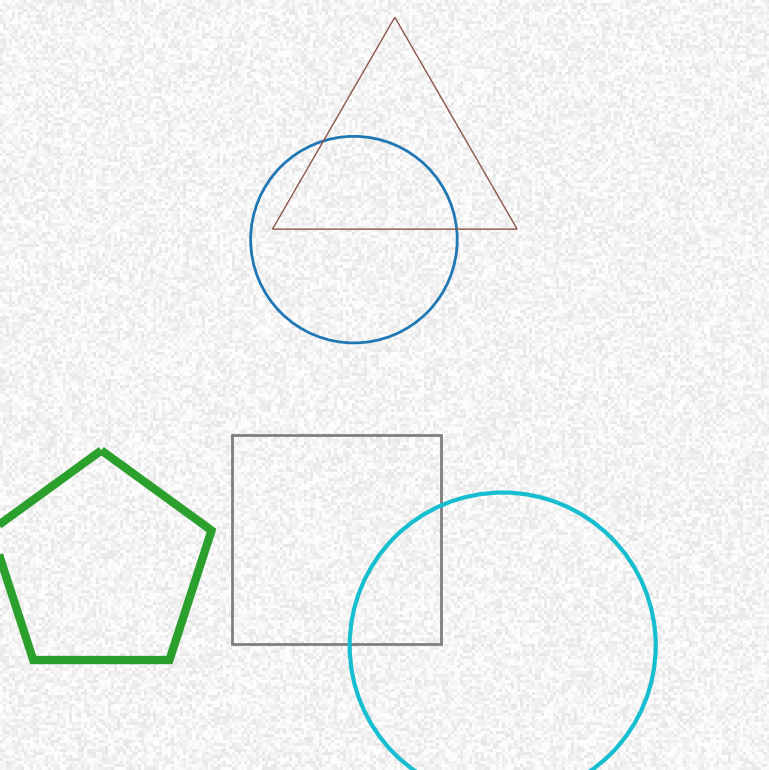[{"shape": "circle", "thickness": 1, "radius": 0.67, "center": [0.46, 0.689]}, {"shape": "pentagon", "thickness": 3, "radius": 0.75, "center": [0.132, 0.265]}, {"shape": "triangle", "thickness": 0.5, "radius": 0.92, "center": [0.513, 0.794]}, {"shape": "square", "thickness": 1, "radius": 0.68, "center": [0.437, 0.299]}, {"shape": "circle", "thickness": 1.5, "radius": 0.99, "center": [0.653, 0.162]}]